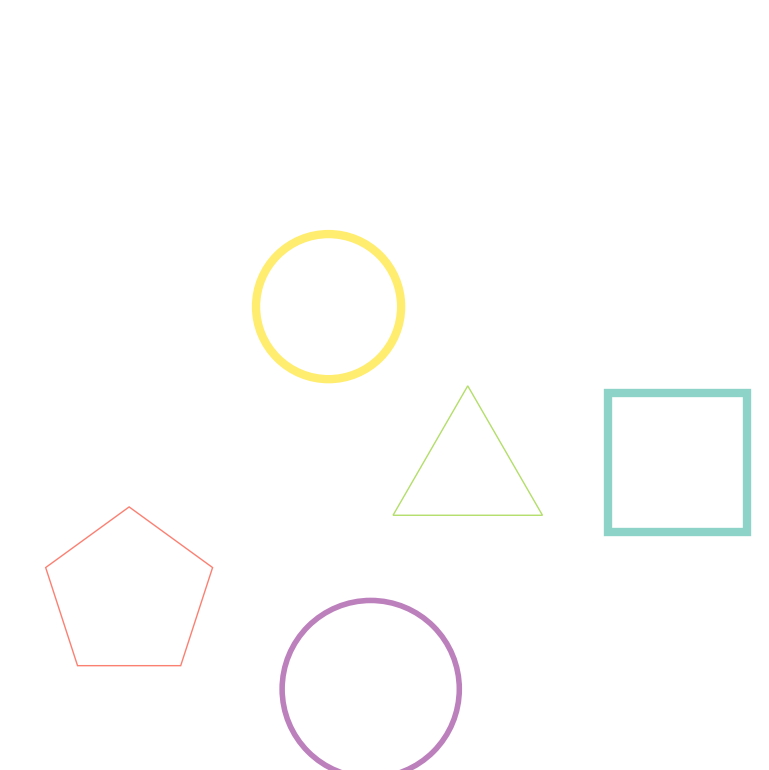[{"shape": "square", "thickness": 3, "radius": 0.45, "center": [0.88, 0.399]}, {"shape": "pentagon", "thickness": 0.5, "radius": 0.57, "center": [0.168, 0.228]}, {"shape": "triangle", "thickness": 0.5, "radius": 0.56, "center": [0.607, 0.387]}, {"shape": "circle", "thickness": 2, "radius": 0.58, "center": [0.481, 0.105]}, {"shape": "circle", "thickness": 3, "radius": 0.47, "center": [0.427, 0.602]}]